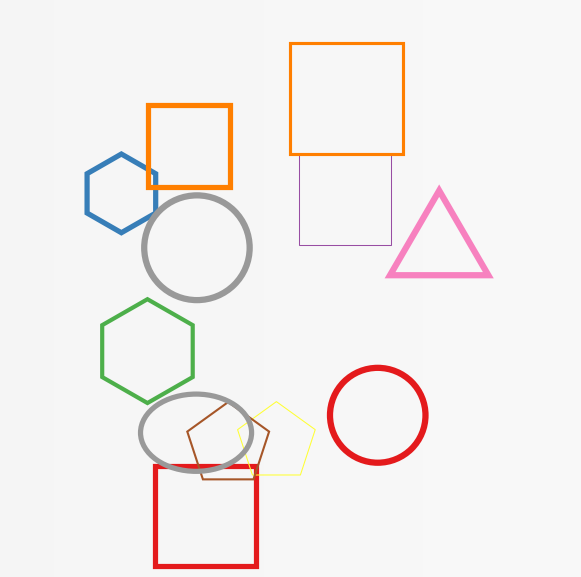[{"shape": "square", "thickness": 2.5, "radius": 0.43, "center": [0.354, 0.105]}, {"shape": "circle", "thickness": 3, "radius": 0.41, "center": [0.65, 0.28]}, {"shape": "hexagon", "thickness": 2.5, "radius": 0.34, "center": [0.209, 0.664]}, {"shape": "hexagon", "thickness": 2, "radius": 0.45, "center": [0.254, 0.391]}, {"shape": "square", "thickness": 0.5, "radius": 0.4, "center": [0.594, 0.654]}, {"shape": "square", "thickness": 2.5, "radius": 0.35, "center": [0.325, 0.746]}, {"shape": "square", "thickness": 1.5, "radius": 0.48, "center": [0.596, 0.828]}, {"shape": "pentagon", "thickness": 0.5, "radius": 0.35, "center": [0.476, 0.233]}, {"shape": "pentagon", "thickness": 1, "radius": 0.37, "center": [0.393, 0.229]}, {"shape": "triangle", "thickness": 3, "radius": 0.49, "center": [0.756, 0.571]}, {"shape": "circle", "thickness": 3, "radius": 0.45, "center": [0.339, 0.57]}, {"shape": "oval", "thickness": 2.5, "radius": 0.48, "center": [0.337, 0.25]}]